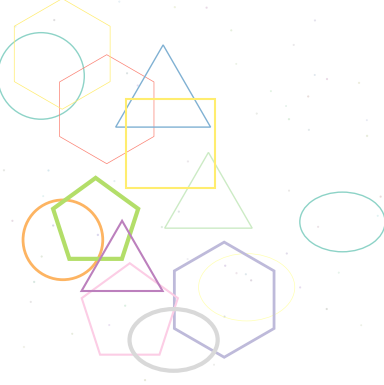[{"shape": "circle", "thickness": 1, "radius": 0.56, "center": [0.107, 0.803]}, {"shape": "oval", "thickness": 1, "radius": 0.55, "center": [0.889, 0.424]}, {"shape": "oval", "thickness": 0.5, "radius": 0.62, "center": [0.641, 0.254]}, {"shape": "hexagon", "thickness": 2, "radius": 0.75, "center": [0.582, 0.222]}, {"shape": "hexagon", "thickness": 0.5, "radius": 0.71, "center": [0.277, 0.716]}, {"shape": "triangle", "thickness": 1, "radius": 0.71, "center": [0.424, 0.741]}, {"shape": "circle", "thickness": 2, "radius": 0.52, "center": [0.163, 0.377]}, {"shape": "pentagon", "thickness": 3, "radius": 0.58, "center": [0.248, 0.422]}, {"shape": "pentagon", "thickness": 1.5, "radius": 0.66, "center": [0.337, 0.185]}, {"shape": "oval", "thickness": 3, "radius": 0.57, "center": [0.451, 0.117]}, {"shape": "triangle", "thickness": 1.5, "radius": 0.61, "center": [0.317, 0.305]}, {"shape": "triangle", "thickness": 1, "radius": 0.66, "center": [0.541, 0.473]}, {"shape": "square", "thickness": 1.5, "radius": 0.58, "center": [0.442, 0.627]}, {"shape": "hexagon", "thickness": 0.5, "radius": 0.72, "center": [0.162, 0.86]}]